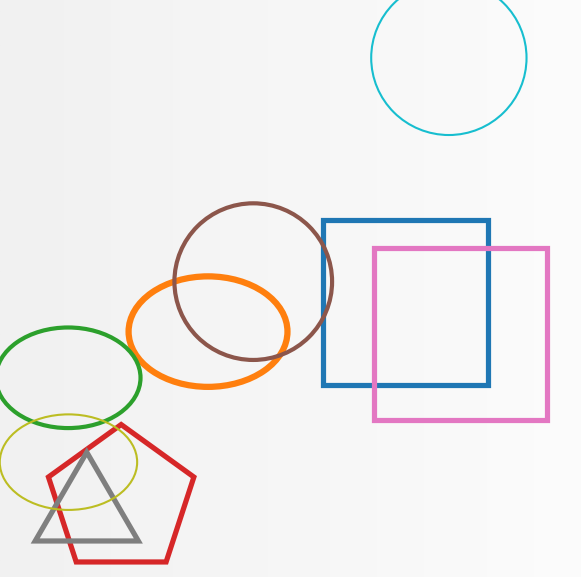[{"shape": "square", "thickness": 2.5, "radius": 0.71, "center": [0.698, 0.476]}, {"shape": "oval", "thickness": 3, "radius": 0.68, "center": [0.358, 0.425]}, {"shape": "oval", "thickness": 2, "radius": 0.62, "center": [0.117, 0.345]}, {"shape": "pentagon", "thickness": 2.5, "radius": 0.66, "center": [0.208, 0.132]}, {"shape": "circle", "thickness": 2, "radius": 0.68, "center": [0.436, 0.511]}, {"shape": "square", "thickness": 2.5, "radius": 0.74, "center": [0.792, 0.421]}, {"shape": "triangle", "thickness": 2.5, "radius": 0.51, "center": [0.149, 0.114]}, {"shape": "oval", "thickness": 1, "radius": 0.59, "center": [0.118, 0.199]}, {"shape": "circle", "thickness": 1, "radius": 0.67, "center": [0.772, 0.899]}]